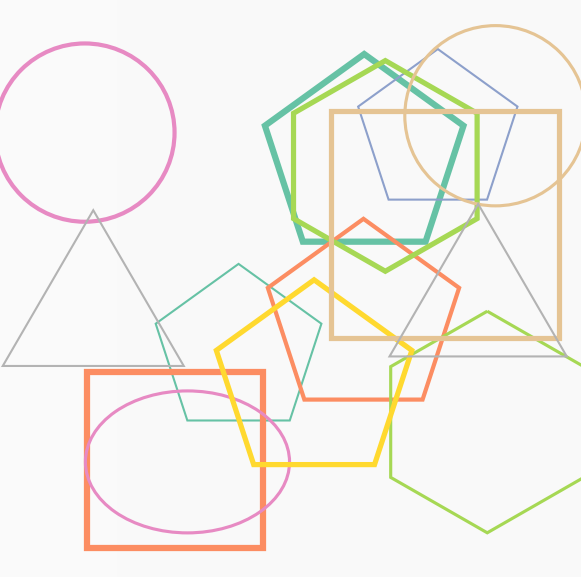[{"shape": "pentagon", "thickness": 1, "radius": 0.75, "center": [0.41, 0.392]}, {"shape": "pentagon", "thickness": 3, "radius": 0.9, "center": [0.627, 0.726]}, {"shape": "square", "thickness": 3, "radius": 0.76, "center": [0.301, 0.202]}, {"shape": "pentagon", "thickness": 2, "radius": 0.87, "center": [0.625, 0.447]}, {"shape": "pentagon", "thickness": 1, "radius": 0.72, "center": [0.753, 0.77]}, {"shape": "circle", "thickness": 2, "radius": 0.77, "center": [0.146, 0.77]}, {"shape": "oval", "thickness": 1.5, "radius": 0.88, "center": [0.323, 0.199]}, {"shape": "hexagon", "thickness": 1.5, "radius": 0.96, "center": [0.838, 0.268]}, {"shape": "hexagon", "thickness": 2.5, "radius": 0.91, "center": [0.663, 0.712]}, {"shape": "pentagon", "thickness": 2.5, "radius": 0.88, "center": [0.54, 0.338]}, {"shape": "circle", "thickness": 1.5, "radius": 0.78, "center": [0.852, 0.799]}, {"shape": "square", "thickness": 2.5, "radius": 0.98, "center": [0.766, 0.611]}, {"shape": "triangle", "thickness": 1, "radius": 0.88, "center": [0.823, 0.47]}, {"shape": "triangle", "thickness": 1, "radius": 0.9, "center": [0.16, 0.455]}]